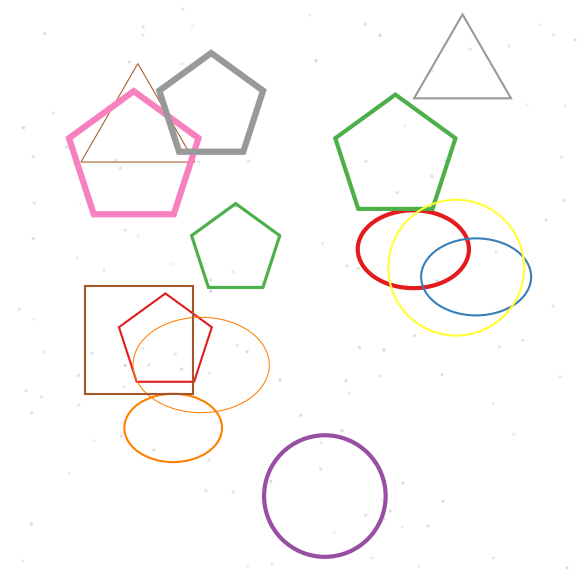[{"shape": "oval", "thickness": 2, "radius": 0.48, "center": [0.716, 0.568]}, {"shape": "pentagon", "thickness": 1, "radius": 0.42, "center": [0.286, 0.406]}, {"shape": "oval", "thickness": 1, "radius": 0.48, "center": [0.824, 0.52]}, {"shape": "pentagon", "thickness": 2, "radius": 0.55, "center": [0.685, 0.726]}, {"shape": "pentagon", "thickness": 1.5, "radius": 0.4, "center": [0.408, 0.566]}, {"shape": "circle", "thickness": 2, "radius": 0.53, "center": [0.563, 0.14]}, {"shape": "oval", "thickness": 0.5, "radius": 0.59, "center": [0.348, 0.367]}, {"shape": "oval", "thickness": 1, "radius": 0.42, "center": [0.3, 0.258]}, {"shape": "circle", "thickness": 1, "radius": 0.59, "center": [0.79, 0.536]}, {"shape": "square", "thickness": 1, "radius": 0.47, "center": [0.24, 0.411]}, {"shape": "triangle", "thickness": 0.5, "radius": 0.57, "center": [0.239, 0.775]}, {"shape": "pentagon", "thickness": 3, "radius": 0.59, "center": [0.232, 0.723]}, {"shape": "pentagon", "thickness": 3, "radius": 0.47, "center": [0.366, 0.813]}, {"shape": "triangle", "thickness": 1, "radius": 0.48, "center": [0.801, 0.877]}]